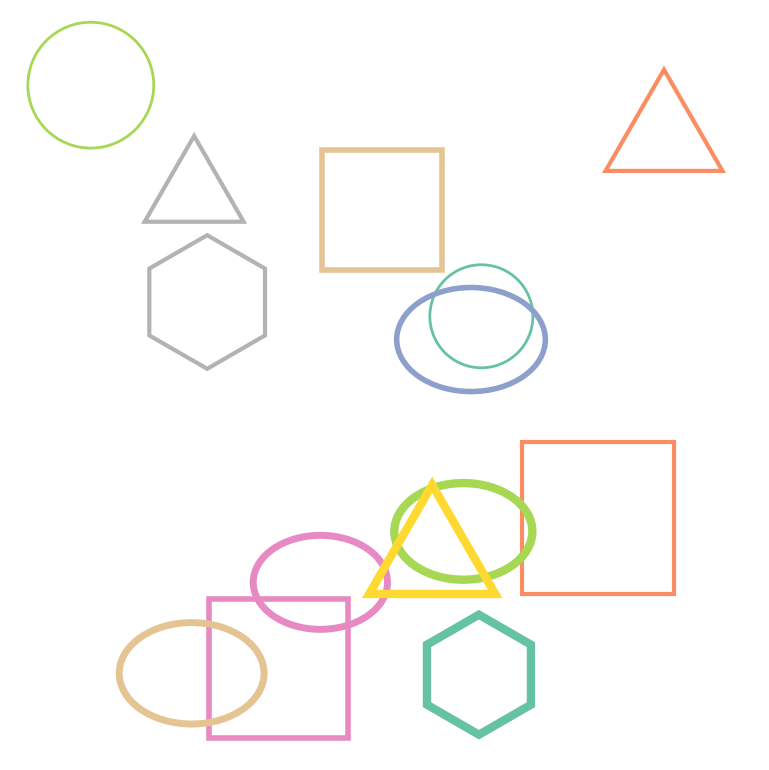[{"shape": "hexagon", "thickness": 3, "radius": 0.39, "center": [0.622, 0.124]}, {"shape": "circle", "thickness": 1, "radius": 0.33, "center": [0.625, 0.589]}, {"shape": "triangle", "thickness": 1.5, "radius": 0.44, "center": [0.862, 0.822]}, {"shape": "square", "thickness": 1.5, "radius": 0.49, "center": [0.777, 0.327]}, {"shape": "oval", "thickness": 2, "radius": 0.48, "center": [0.612, 0.559]}, {"shape": "square", "thickness": 2, "radius": 0.45, "center": [0.362, 0.132]}, {"shape": "oval", "thickness": 2.5, "radius": 0.44, "center": [0.416, 0.244]}, {"shape": "circle", "thickness": 1, "radius": 0.41, "center": [0.118, 0.889]}, {"shape": "oval", "thickness": 3, "radius": 0.45, "center": [0.602, 0.31]}, {"shape": "triangle", "thickness": 3, "radius": 0.47, "center": [0.561, 0.276]}, {"shape": "oval", "thickness": 2.5, "radius": 0.47, "center": [0.249, 0.126]}, {"shape": "square", "thickness": 2, "radius": 0.39, "center": [0.496, 0.727]}, {"shape": "hexagon", "thickness": 1.5, "radius": 0.43, "center": [0.269, 0.608]}, {"shape": "triangle", "thickness": 1.5, "radius": 0.37, "center": [0.252, 0.749]}]